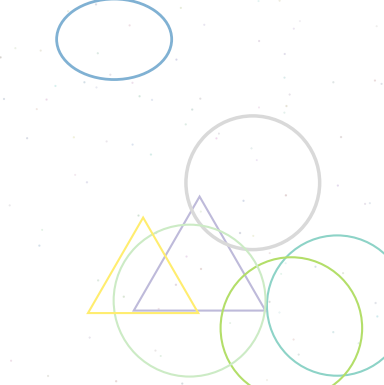[{"shape": "circle", "thickness": 1.5, "radius": 0.91, "center": [0.876, 0.206]}, {"shape": "triangle", "thickness": 1.5, "radius": 0.99, "center": [0.518, 0.292]}, {"shape": "oval", "thickness": 2, "radius": 0.75, "center": [0.297, 0.898]}, {"shape": "circle", "thickness": 1.5, "radius": 0.92, "center": [0.757, 0.148]}, {"shape": "circle", "thickness": 2.5, "radius": 0.87, "center": [0.657, 0.525]}, {"shape": "circle", "thickness": 1.5, "radius": 0.99, "center": [0.492, 0.219]}, {"shape": "triangle", "thickness": 1.5, "radius": 0.83, "center": [0.372, 0.27]}]